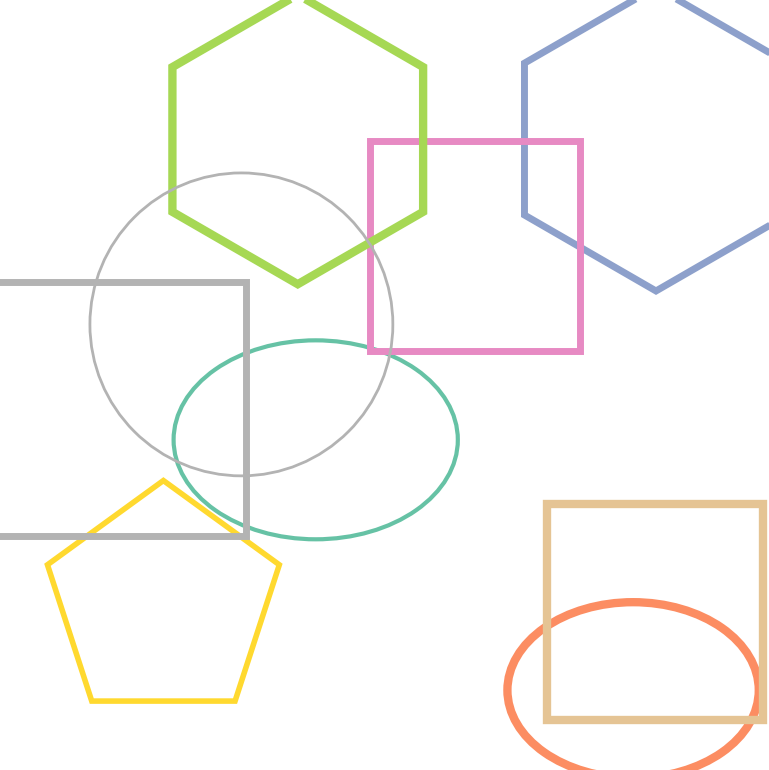[{"shape": "oval", "thickness": 1.5, "radius": 0.92, "center": [0.41, 0.429]}, {"shape": "oval", "thickness": 3, "radius": 0.82, "center": [0.822, 0.104]}, {"shape": "hexagon", "thickness": 2.5, "radius": 0.99, "center": [0.852, 0.819]}, {"shape": "square", "thickness": 2.5, "radius": 0.68, "center": [0.617, 0.68]}, {"shape": "hexagon", "thickness": 3, "radius": 0.94, "center": [0.387, 0.819]}, {"shape": "pentagon", "thickness": 2, "radius": 0.79, "center": [0.212, 0.218]}, {"shape": "square", "thickness": 3, "radius": 0.7, "center": [0.851, 0.206]}, {"shape": "square", "thickness": 2.5, "radius": 0.82, "center": [0.155, 0.468]}, {"shape": "circle", "thickness": 1, "radius": 0.98, "center": [0.313, 0.579]}]